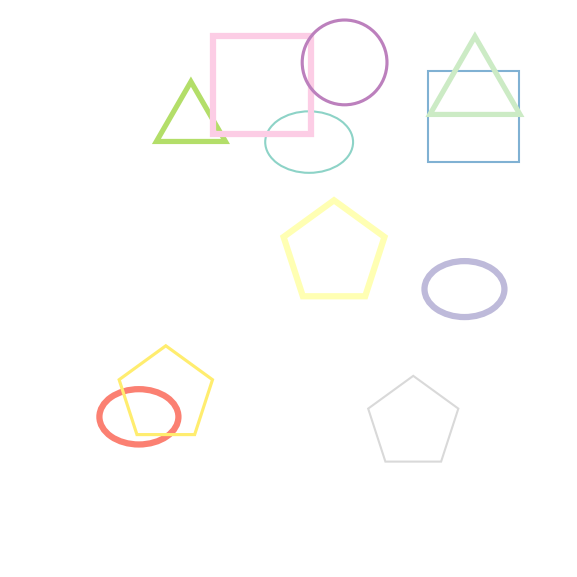[{"shape": "oval", "thickness": 1, "radius": 0.38, "center": [0.535, 0.753]}, {"shape": "pentagon", "thickness": 3, "radius": 0.46, "center": [0.578, 0.56]}, {"shape": "oval", "thickness": 3, "radius": 0.35, "center": [0.804, 0.499]}, {"shape": "oval", "thickness": 3, "radius": 0.34, "center": [0.241, 0.277]}, {"shape": "square", "thickness": 1, "radius": 0.39, "center": [0.819, 0.797]}, {"shape": "triangle", "thickness": 2.5, "radius": 0.35, "center": [0.331, 0.789]}, {"shape": "square", "thickness": 3, "radius": 0.43, "center": [0.453, 0.852]}, {"shape": "pentagon", "thickness": 1, "radius": 0.41, "center": [0.716, 0.266]}, {"shape": "circle", "thickness": 1.5, "radius": 0.37, "center": [0.597, 0.891]}, {"shape": "triangle", "thickness": 2.5, "radius": 0.45, "center": [0.822, 0.846]}, {"shape": "pentagon", "thickness": 1.5, "radius": 0.43, "center": [0.287, 0.315]}]